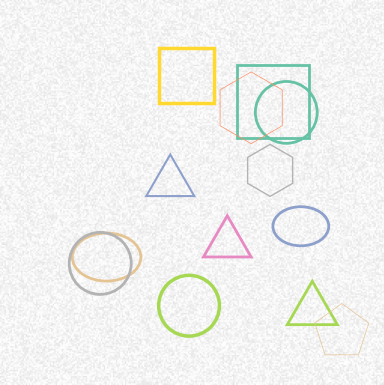[{"shape": "circle", "thickness": 2, "radius": 0.4, "center": [0.744, 0.708]}, {"shape": "square", "thickness": 2, "radius": 0.47, "center": [0.709, 0.737]}, {"shape": "hexagon", "thickness": 0.5, "radius": 0.47, "center": [0.652, 0.72]}, {"shape": "oval", "thickness": 2, "radius": 0.36, "center": [0.781, 0.412]}, {"shape": "triangle", "thickness": 1.5, "radius": 0.36, "center": [0.442, 0.527]}, {"shape": "triangle", "thickness": 2, "radius": 0.36, "center": [0.59, 0.368]}, {"shape": "circle", "thickness": 2.5, "radius": 0.39, "center": [0.491, 0.206]}, {"shape": "triangle", "thickness": 2, "radius": 0.38, "center": [0.811, 0.194]}, {"shape": "square", "thickness": 2.5, "radius": 0.36, "center": [0.485, 0.804]}, {"shape": "oval", "thickness": 2, "radius": 0.45, "center": [0.277, 0.332]}, {"shape": "pentagon", "thickness": 0.5, "radius": 0.37, "center": [0.888, 0.138]}, {"shape": "circle", "thickness": 2, "radius": 0.4, "center": [0.26, 0.316]}, {"shape": "hexagon", "thickness": 1, "radius": 0.34, "center": [0.702, 0.557]}]